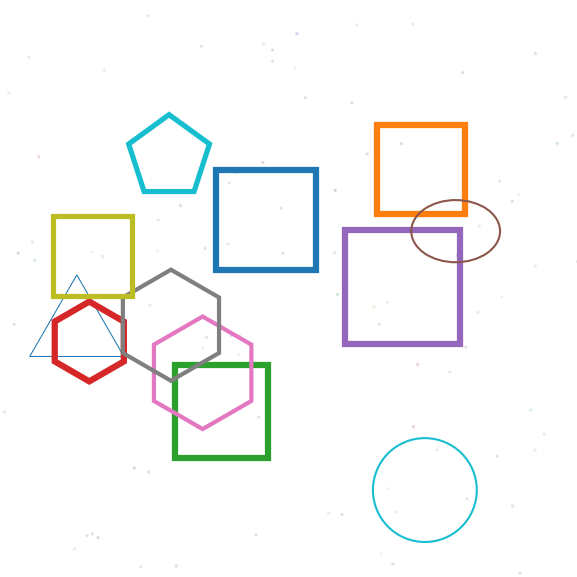[{"shape": "square", "thickness": 3, "radius": 0.43, "center": [0.461, 0.618]}, {"shape": "triangle", "thickness": 0.5, "radius": 0.47, "center": [0.133, 0.429]}, {"shape": "square", "thickness": 3, "radius": 0.38, "center": [0.729, 0.705]}, {"shape": "square", "thickness": 3, "radius": 0.4, "center": [0.384, 0.286]}, {"shape": "hexagon", "thickness": 3, "radius": 0.35, "center": [0.155, 0.408]}, {"shape": "square", "thickness": 3, "radius": 0.49, "center": [0.697, 0.502]}, {"shape": "oval", "thickness": 1, "radius": 0.38, "center": [0.789, 0.599]}, {"shape": "hexagon", "thickness": 2, "radius": 0.49, "center": [0.351, 0.354]}, {"shape": "hexagon", "thickness": 2, "radius": 0.48, "center": [0.296, 0.436]}, {"shape": "square", "thickness": 2.5, "radius": 0.34, "center": [0.16, 0.556]}, {"shape": "circle", "thickness": 1, "radius": 0.45, "center": [0.736, 0.151]}, {"shape": "pentagon", "thickness": 2.5, "radius": 0.37, "center": [0.293, 0.727]}]